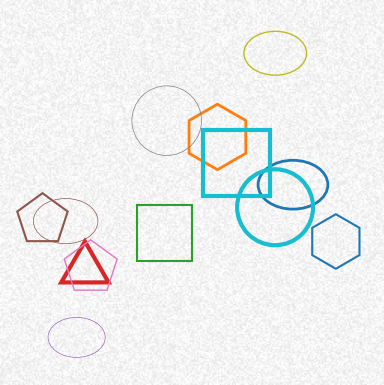[{"shape": "oval", "thickness": 2, "radius": 0.45, "center": [0.761, 0.52]}, {"shape": "hexagon", "thickness": 1.5, "radius": 0.35, "center": [0.872, 0.373]}, {"shape": "hexagon", "thickness": 2, "radius": 0.43, "center": [0.565, 0.644]}, {"shape": "square", "thickness": 1.5, "radius": 0.36, "center": [0.427, 0.394]}, {"shape": "triangle", "thickness": 3, "radius": 0.35, "center": [0.221, 0.302]}, {"shape": "oval", "thickness": 0.5, "radius": 0.37, "center": [0.199, 0.124]}, {"shape": "oval", "thickness": 0.5, "radius": 0.42, "center": [0.171, 0.426]}, {"shape": "pentagon", "thickness": 1.5, "radius": 0.34, "center": [0.11, 0.429]}, {"shape": "pentagon", "thickness": 1, "radius": 0.36, "center": [0.236, 0.305]}, {"shape": "circle", "thickness": 0.5, "radius": 0.45, "center": [0.433, 0.687]}, {"shape": "oval", "thickness": 1, "radius": 0.41, "center": [0.715, 0.862]}, {"shape": "square", "thickness": 3, "radius": 0.43, "center": [0.615, 0.577]}, {"shape": "circle", "thickness": 3, "radius": 0.49, "center": [0.715, 0.462]}]